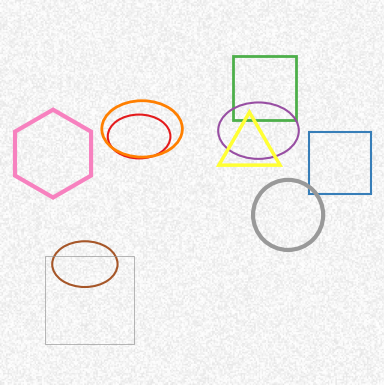[{"shape": "oval", "thickness": 1.5, "radius": 0.41, "center": [0.361, 0.645]}, {"shape": "square", "thickness": 1.5, "radius": 0.4, "center": [0.883, 0.576]}, {"shape": "square", "thickness": 2, "radius": 0.41, "center": [0.687, 0.771]}, {"shape": "oval", "thickness": 1.5, "radius": 0.52, "center": [0.671, 0.661]}, {"shape": "oval", "thickness": 2, "radius": 0.52, "center": [0.369, 0.665]}, {"shape": "triangle", "thickness": 2.5, "radius": 0.46, "center": [0.648, 0.617]}, {"shape": "oval", "thickness": 1.5, "radius": 0.42, "center": [0.221, 0.314]}, {"shape": "hexagon", "thickness": 3, "radius": 0.57, "center": [0.138, 0.601]}, {"shape": "square", "thickness": 0.5, "radius": 0.57, "center": [0.232, 0.221]}, {"shape": "circle", "thickness": 3, "radius": 0.46, "center": [0.748, 0.442]}]